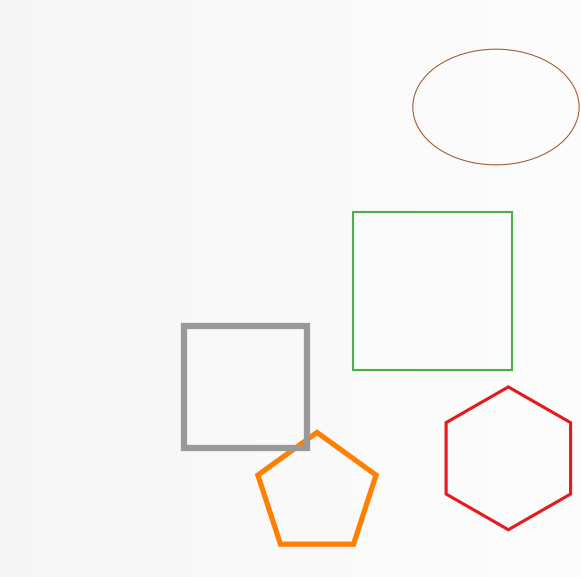[{"shape": "hexagon", "thickness": 1.5, "radius": 0.62, "center": [0.875, 0.205]}, {"shape": "square", "thickness": 1, "radius": 0.68, "center": [0.744, 0.496]}, {"shape": "pentagon", "thickness": 2.5, "radius": 0.53, "center": [0.545, 0.143]}, {"shape": "oval", "thickness": 0.5, "radius": 0.72, "center": [0.853, 0.814]}, {"shape": "square", "thickness": 3, "radius": 0.53, "center": [0.422, 0.329]}]